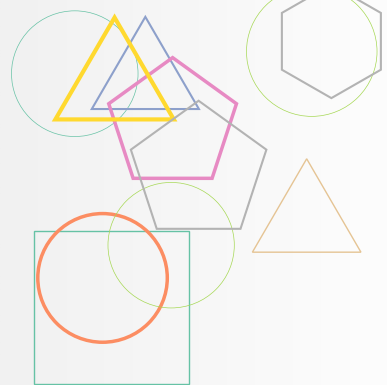[{"shape": "circle", "thickness": 0.5, "radius": 0.82, "center": [0.193, 0.809]}, {"shape": "square", "thickness": 1, "radius": 1.0, "center": [0.288, 0.201]}, {"shape": "circle", "thickness": 2.5, "radius": 0.84, "center": [0.265, 0.278]}, {"shape": "triangle", "thickness": 1.5, "radius": 0.8, "center": [0.375, 0.797]}, {"shape": "pentagon", "thickness": 2.5, "radius": 0.87, "center": [0.445, 0.677]}, {"shape": "circle", "thickness": 0.5, "radius": 0.82, "center": [0.442, 0.363]}, {"shape": "circle", "thickness": 0.5, "radius": 0.84, "center": [0.805, 0.866]}, {"shape": "triangle", "thickness": 3, "radius": 0.88, "center": [0.296, 0.778]}, {"shape": "triangle", "thickness": 1, "radius": 0.81, "center": [0.791, 0.426]}, {"shape": "pentagon", "thickness": 1.5, "radius": 0.92, "center": [0.513, 0.554]}, {"shape": "hexagon", "thickness": 1.5, "radius": 0.74, "center": [0.855, 0.893]}]